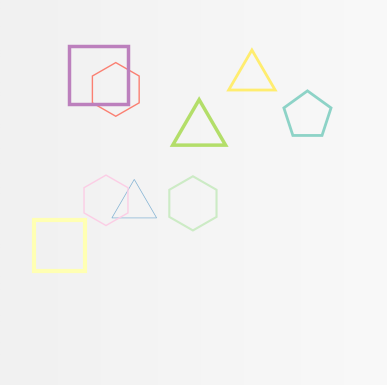[{"shape": "pentagon", "thickness": 2, "radius": 0.32, "center": [0.793, 0.7]}, {"shape": "square", "thickness": 3, "radius": 0.33, "center": [0.154, 0.362]}, {"shape": "hexagon", "thickness": 1, "radius": 0.35, "center": [0.299, 0.768]}, {"shape": "triangle", "thickness": 0.5, "radius": 0.33, "center": [0.346, 0.467]}, {"shape": "triangle", "thickness": 2.5, "radius": 0.39, "center": [0.514, 0.662]}, {"shape": "hexagon", "thickness": 1, "radius": 0.33, "center": [0.274, 0.48]}, {"shape": "square", "thickness": 2.5, "radius": 0.38, "center": [0.254, 0.805]}, {"shape": "hexagon", "thickness": 1.5, "radius": 0.35, "center": [0.498, 0.472]}, {"shape": "triangle", "thickness": 2, "radius": 0.35, "center": [0.65, 0.801]}]